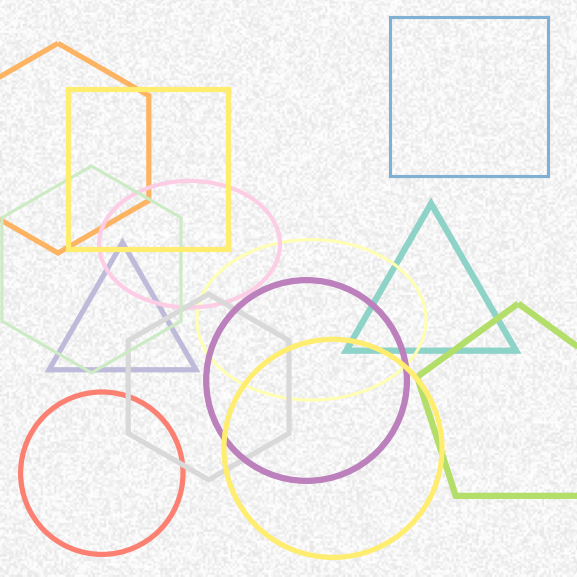[{"shape": "triangle", "thickness": 3, "radius": 0.85, "center": [0.746, 0.477]}, {"shape": "oval", "thickness": 1.5, "radius": 0.99, "center": [0.539, 0.445]}, {"shape": "triangle", "thickness": 2.5, "radius": 0.73, "center": [0.212, 0.432]}, {"shape": "circle", "thickness": 2.5, "radius": 0.7, "center": [0.176, 0.18]}, {"shape": "square", "thickness": 1.5, "radius": 0.69, "center": [0.812, 0.832]}, {"shape": "hexagon", "thickness": 2.5, "radius": 0.91, "center": [0.1, 0.743]}, {"shape": "pentagon", "thickness": 3, "radius": 0.92, "center": [0.897, 0.289]}, {"shape": "oval", "thickness": 2, "radius": 0.78, "center": [0.328, 0.576]}, {"shape": "hexagon", "thickness": 2.5, "radius": 0.8, "center": [0.361, 0.329]}, {"shape": "circle", "thickness": 3, "radius": 0.87, "center": [0.531, 0.34]}, {"shape": "hexagon", "thickness": 1.5, "radius": 0.9, "center": [0.158, 0.533]}, {"shape": "circle", "thickness": 2.5, "radius": 0.94, "center": [0.577, 0.223]}, {"shape": "square", "thickness": 2.5, "radius": 0.69, "center": [0.256, 0.706]}]